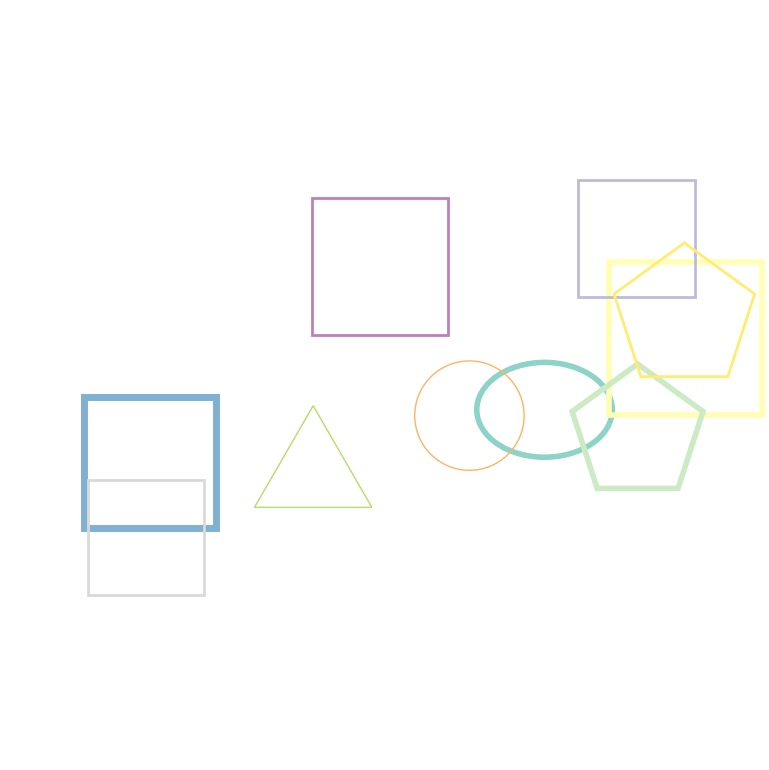[{"shape": "oval", "thickness": 2, "radius": 0.44, "center": [0.707, 0.468]}, {"shape": "square", "thickness": 2, "radius": 0.5, "center": [0.89, 0.56]}, {"shape": "square", "thickness": 1, "radius": 0.38, "center": [0.827, 0.691]}, {"shape": "square", "thickness": 2.5, "radius": 0.43, "center": [0.195, 0.399]}, {"shape": "circle", "thickness": 0.5, "radius": 0.36, "center": [0.61, 0.46]}, {"shape": "triangle", "thickness": 0.5, "radius": 0.44, "center": [0.407, 0.385]}, {"shape": "square", "thickness": 1, "radius": 0.37, "center": [0.19, 0.302]}, {"shape": "square", "thickness": 1, "radius": 0.44, "center": [0.493, 0.654]}, {"shape": "pentagon", "thickness": 2, "radius": 0.45, "center": [0.828, 0.438]}, {"shape": "pentagon", "thickness": 1, "radius": 0.48, "center": [0.889, 0.589]}]